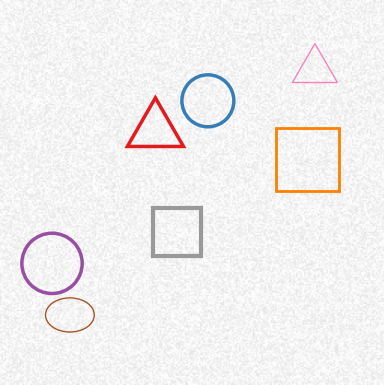[{"shape": "triangle", "thickness": 2.5, "radius": 0.42, "center": [0.404, 0.662]}, {"shape": "circle", "thickness": 2.5, "radius": 0.34, "center": [0.54, 0.738]}, {"shape": "circle", "thickness": 2.5, "radius": 0.39, "center": [0.135, 0.316]}, {"shape": "square", "thickness": 2, "radius": 0.41, "center": [0.798, 0.586]}, {"shape": "oval", "thickness": 1, "radius": 0.32, "center": [0.182, 0.182]}, {"shape": "triangle", "thickness": 1, "radius": 0.34, "center": [0.818, 0.819]}, {"shape": "square", "thickness": 3, "radius": 0.31, "center": [0.459, 0.398]}]